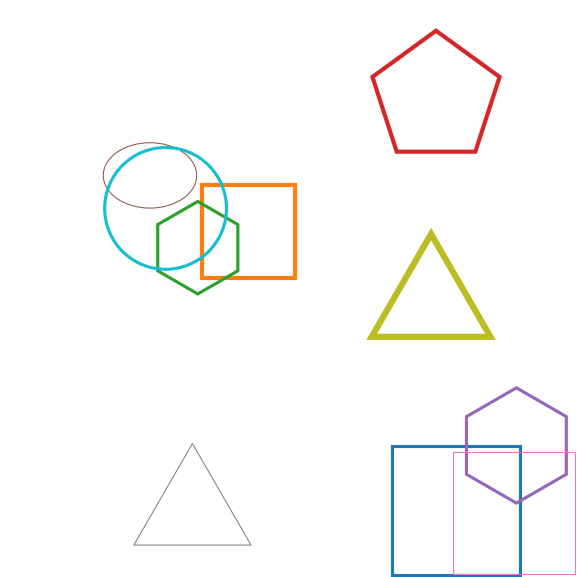[{"shape": "square", "thickness": 1.5, "radius": 0.56, "center": [0.79, 0.115]}, {"shape": "square", "thickness": 2, "radius": 0.4, "center": [0.43, 0.598]}, {"shape": "hexagon", "thickness": 1.5, "radius": 0.4, "center": [0.342, 0.57]}, {"shape": "pentagon", "thickness": 2, "radius": 0.58, "center": [0.755, 0.83]}, {"shape": "hexagon", "thickness": 1.5, "radius": 0.5, "center": [0.894, 0.228]}, {"shape": "oval", "thickness": 0.5, "radius": 0.4, "center": [0.26, 0.695]}, {"shape": "square", "thickness": 0.5, "radius": 0.53, "center": [0.89, 0.11]}, {"shape": "triangle", "thickness": 0.5, "radius": 0.59, "center": [0.333, 0.114]}, {"shape": "triangle", "thickness": 3, "radius": 0.59, "center": [0.746, 0.475]}, {"shape": "circle", "thickness": 1.5, "radius": 0.53, "center": [0.287, 0.638]}]